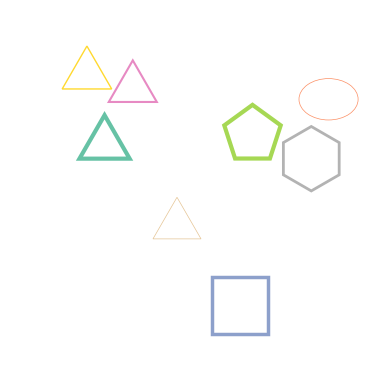[{"shape": "triangle", "thickness": 3, "radius": 0.38, "center": [0.272, 0.626]}, {"shape": "oval", "thickness": 0.5, "radius": 0.38, "center": [0.853, 0.742]}, {"shape": "square", "thickness": 2.5, "radius": 0.36, "center": [0.624, 0.206]}, {"shape": "triangle", "thickness": 1.5, "radius": 0.36, "center": [0.345, 0.771]}, {"shape": "pentagon", "thickness": 3, "radius": 0.39, "center": [0.656, 0.651]}, {"shape": "triangle", "thickness": 1, "radius": 0.37, "center": [0.226, 0.806]}, {"shape": "triangle", "thickness": 0.5, "radius": 0.36, "center": [0.46, 0.416]}, {"shape": "hexagon", "thickness": 2, "radius": 0.42, "center": [0.809, 0.588]}]